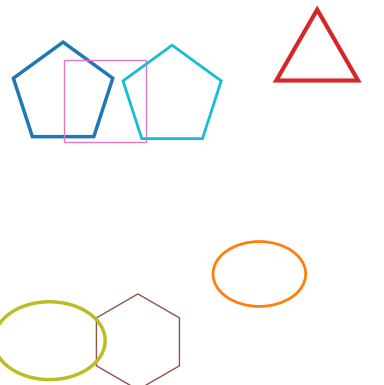[{"shape": "pentagon", "thickness": 2.5, "radius": 0.68, "center": [0.164, 0.755]}, {"shape": "oval", "thickness": 2, "radius": 0.6, "center": [0.674, 0.288]}, {"shape": "triangle", "thickness": 3, "radius": 0.61, "center": [0.824, 0.852]}, {"shape": "hexagon", "thickness": 1, "radius": 0.62, "center": [0.358, 0.112]}, {"shape": "square", "thickness": 1, "radius": 0.53, "center": [0.273, 0.737]}, {"shape": "oval", "thickness": 2.5, "radius": 0.72, "center": [0.129, 0.115]}, {"shape": "pentagon", "thickness": 2, "radius": 0.67, "center": [0.447, 0.748]}]